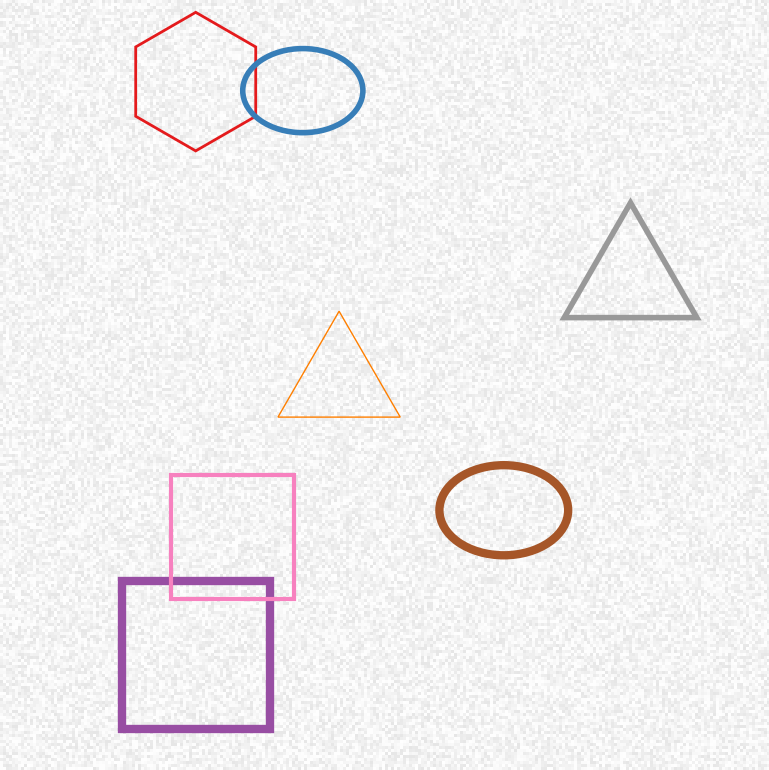[{"shape": "hexagon", "thickness": 1, "radius": 0.45, "center": [0.254, 0.894]}, {"shape": "oval", "thickness": 2, "radius": 0.39, "center": [0.393, 0.882]}, {"shape": "square", "thickness": 3, "radius": 0.48, "center": [0.254, 0.15]}, {"shape": "triangle", "thickness": 0.5, "radius": 0.46, "center": [0.44, 0.504]}, {"shape": "oval", "thickness": 3, "radius": 0.42, "center": [0.654, 0.337]}, {"shape": "square", "thickness": 1.5, "radius": 0.4, "center": [0.302, 0.303]}, {"shape": "triangle", "thickness": 2, "radius": 0.5, "center": [0.819, 0.637]}]